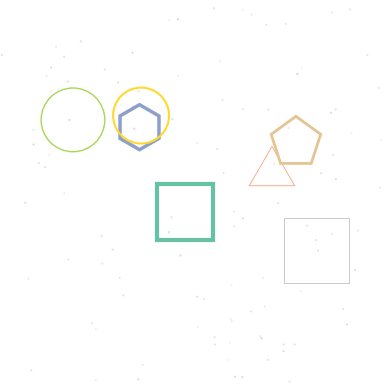[{"shape": "square", "thickness": 3, "radius": 0.36, "center": [0.481, 0.45]}, {"shape": "triangle", "thickness": 0.5, "radius": 0.34, "center": [0.706, 0.552]}, {"shape": "hexagon", "thickness": 2.5, "radius": 0.29, "center": [0.362, 0.67]}, {"shape": "circle", "thickness": 1, "radius": 0.41, "center": [0.19, 0.689]}, {"shape": "circle", "thickness": 1.5, "radius": 0.36, "center": [0.366, 0.7]}, {"shape": "pentagon", "thickness": 2, "radius": 0.34, "center": [0.769, 0.63]}, {"shape": "square", "thickness": 0.5, "radius": 0.42, "center": [0.821, 0.35]}]